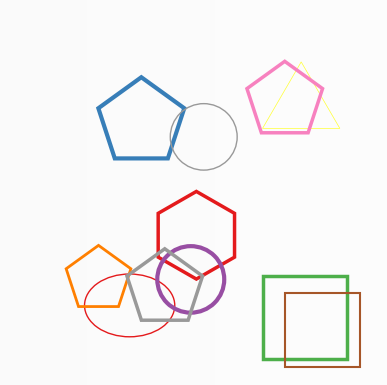[{"shape": "oval", "thickness": 1, "radius": 0.58, "center": [0.335, 0.207]}, {"shape": "hexagon", "thickness": 2.5, "radius": 0.57, "center": [0.507, 0.389]}, {"shape": "pentagon", "thickness": 3, "radius": 0.58, "center": [0.365, 0.683]}, {"shape": "square", "thickness": 2.5, "radius": 0.54, "center": [0.787, 0.176]}, {"shape": "circle", "thickness": 3, "radius": 0.43, "center": [0.492, 0.274]}, {"shape": "pentagon", "thickness": 2, "radius": 0.44, "center": [0.254, 0.275]}, {"shape": "triangle", "thickness": 0.5, "radius": 0.58, "center": [0.777, 0.724]}, {"shape": "square", "thickness": 1.5, "radius": 0.48, "center": [0.832, 0.142]}, {"shape": "pentagon", "thickness": 2.5, "radius": 0.51, "center": [0.735, 0.738]}, {"shape": "circle", "thickness": 1, "radius": 0.43, "center": [0.526, 0.644]}, {"shape": "pentagon", "thickness": 2.5, "radius": 0.51, "center": [0.425, 0.251]}]